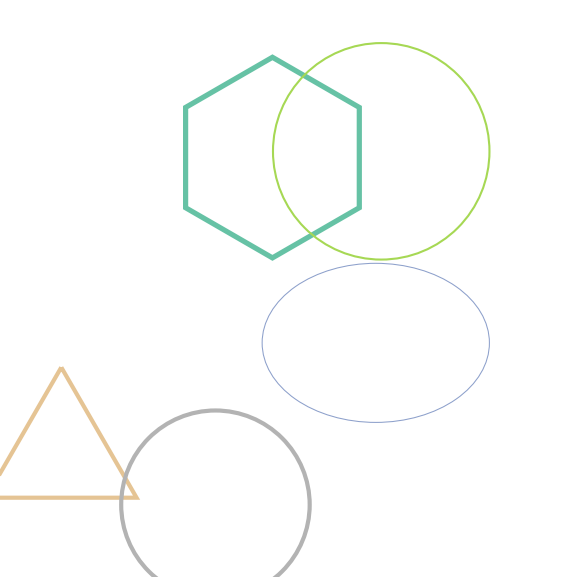[{"shape": "hexagon", "thickness": 2.5, "radius": 0.87, "center": [0.472, 0.726]}, {"shape": "oval", "thickness": 0.5, "radius": 0.98, "center": [0.651, 0.405]}, {"shape": "circle", "thickness": 1, "radius": 0.94, "center": [0.66, 0.737]}, {"shape": "triangle", "thickness": 2, "radius": 0.75, "center": [0.106, 0.213]}, {"shape": "circle", "thickness": 2, "radius": 0.82, "center": [0.373, 0.125]}]